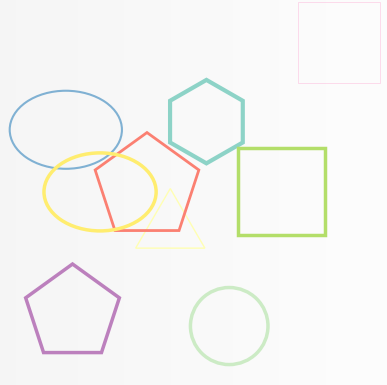[{"shape": "hexagon", "thickness": 3, "radius": 0.54, "center": [0.533, 0.684]}, {"shape": "triangle", "thickness": 1, "radius": 0.52, "center": [0.439, 0.407]}, {"shape": "pentagon", "thickness": 2, "radius": 0.7, "center": [0.379, 0.515]}, {"shape": "oval", "thickness": 1.5, "radius": 0.72, "center": [0.17, 0.663]}, {"shape": "square", "thickness": 2.5, "radius": 0.56, "center": [0.727, 0.503]}, {"shape": "square", "thickness": 0.5, "radius": 0.53, "center": [0.874, 0.891]}, {"shape": "pentagon", "thickness": 2.5, "radius": 0.64, "center": [0.187, 0.187]}, {"shape": "circle", "thickness": 2.5, "radius": 0.5, "center": [0.592, 0.153]}, {"shape": "oval", "thickness": 2.5, "radius": 0.72, "center": [0.258, 0.502]}]